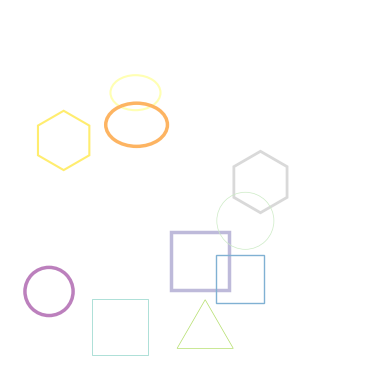[{"shape": "square", "thickness": 0.5, "radius": 0.36, "center": [0.312, 0.151]}, {"shape": "oval", "thickness": 1.5, "radius": 0.32, "center": [0.352, 0.759]}, {"shape": "square", "thickness": 2.5, "radius": 0.38, "center": [0.52, 0.321]}, {"shape": "square", "thickness": 1, "radius": 0.31, "center": [0.623, 0.275]}, {"shape": "oval", "thickness": 2.5, "radius": 0.4, "center": [0.355, 0.676]}, {"shape": "triangle", "thickness": 0.5, "radius": 0.42, "center": [0.533, 0.137]}, {"shape": "hexagon", "thickness": 2, "radius": 0.4, "center": [0.677, 0.527]}, {"shape": "circle", "thickness": 2.5, "radius": 0.31, "center": [0.127, 0.243]}, {"shape": "circle", "thickness": 0.5, "radius": 0.37, "center": [0.637, 0.427]}, {"shape": "hexagon", "thickness": 1.5, "radius": 0.39, "center": [0.165, 0.635]}]